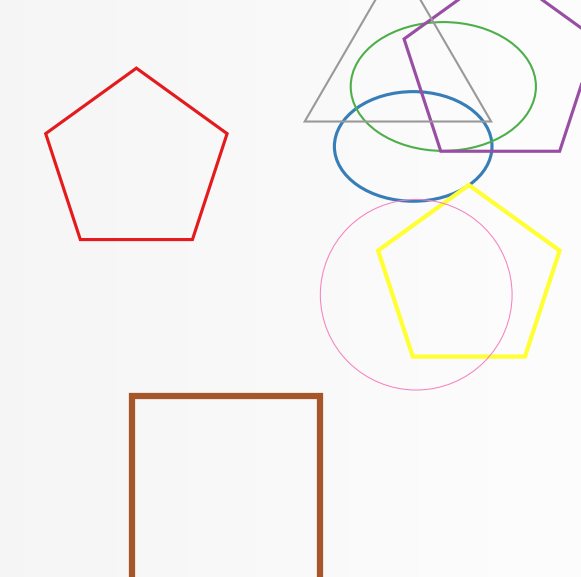[{"shape": "pentagon", "thickness": 1.5, "radius": 0.82, "center": [0.235, 0.717]}, {"shape": "oval", "thickness": 1.5, "radius": 0.68, "center": [0.711, 0.746]}, {"shape": "oval", "thickness": 1, "radius": 0.8, "center": [0.763, 0.849]}, {"shape": "pentagon", "thickness": 1.5, "radius": 0.87, "center": [0.861, 0.878]}, {"shape": "pentagon", "thickness": 2, "radius": 0.82, "center": [0.807, 0.515]}, {"shape": "square", "thickness": 3, "radius": 0.81, "center": [0.389, 0.151]}, {"shape": "circle", "thickness": 0.5, "radius": 0.82, "center": [0.716, 0.489]}, {"shape": "triangle", "thickness": 1, "radius": 0.93, "center": [0.685, 0.881]}]